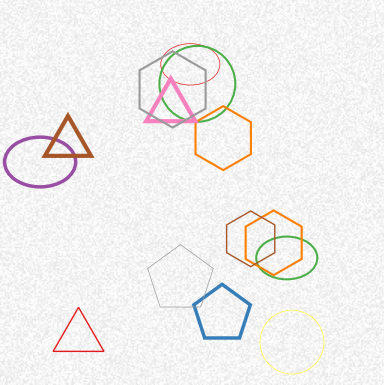[{"shape": "triangle", "thickness": 1, "radius": 0.38, "center": [0.204, 0.125]}, {"shape": "oval", "thickness": 0.5, "radius": 0.38, "center": [0.494, 0.833]}, {"shape": "pentagon", "thickness": 2.5, "radius": 0.39, "center": [0.577, 0.184]}, {"shape": "circle", "thickness": 1.5, "radius": 0.49, "center": [0.513, 0.782]}, {"shape": "oval", "thickness": 1.5, "radius": 0.4, "center": [0.745, 0.33]}, {"shape": "oval", "thickness": 2.5, "radius": 0.46, "center": [0.104, 0.579]}, {"shape": "hexagon", "thickness": 1.5, "radius": 0.42, "center": [0.711, 0.369]}, {"shape": "hexagon", "thickness": 1.5, "radius": 0.42, "center": [0.58, 0.641]}, {"shape": "circle", "thickness": 0.5, "radius": 0.41, "center": [0.758, 0.111]}, {"shape": "triangle", "thickness": 3, "radius": 0.35, "center": [0.177, 0.63]}, {"shape": "hexagon", "thickness": 1, "radius": 0.36, "center": [0.651, 0.38]}, {"shape": "triangle", "thickness": 3, "radius": 0.37, "center": [0.444, 0.722]}, {"shape": "hexagon", "thickness": 1.5, "radius": 0.5, "center": [0.448, 0.768]}, {"shape": "pentagon", "thickness": 0.5, "radius": 0.45, "center": [0.469, 0.275]}]